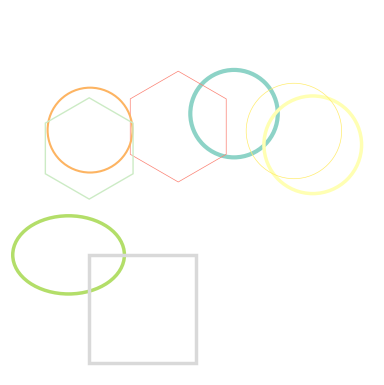[{"shape": "circle", "thickness": 3, "radius": 0.57, "center": [0.608, 0.705]}, {"shape": "circle", "thickness": 2.5, "radius": 0.63, "center": [0.812, 0.624]}, {"shape": "hexagon", "thickness": 0.5, "radius": 0.72, "center": [0.463, 0.671]}, {"shape": "circle", "thickness": 1.5, "radius": 0.55, "center": [0.234, 0.662]}, {"shape": "oval", "thickness": 2.5, "radius": 0.73, "center": [0.178, 0.338]}, {"shape": "square", "thickness": 2.5, "radius": 0.7, "center": [0.37, 0.198]}, {"shape": "hexagon", "thickness": 1, "radius": 0.66, "center": [0.232, 0.614]}, {"shape": "circle", "thickness": 0.5, "radius": 0.62, "center": [0.763, 0.66]}]